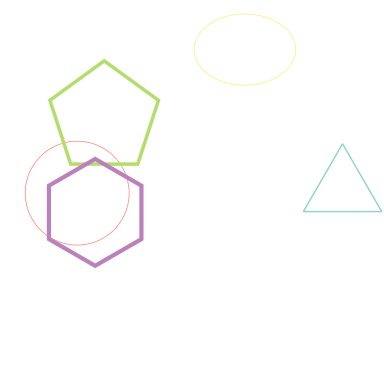[{"shape": "triangle", "thickness": 1, "radius": 0.59, "center": [0.89, 0.509]}, {"shape": "circle", "thickness": 0.5, "radius": 0.67, "center": [0.2, 0.498]}, {"shape": "pentagon", "thickness": 2.5, "radius": 0.74, "center": [0.271, 0.694]}, {"shape": "hexagon", "thickness": 3, "radius": 0.69, "center": [0.247, 0.448]}, {"shape": "oval", "thickness": 0.5, "radius": 0.66, "center": [0.636, 0.871]}]